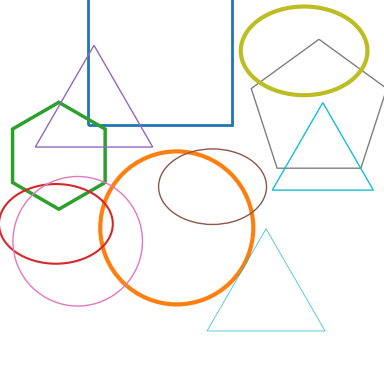[{"shape": "square", "thickness": 2, "radius": 0.93, "center": [0.415, 0.861]}, {"shape": "circle", "thickness": 3, "radius": 0.99, "center": [0.459, 0.408]}, {"shape": "hexagon", "thickness": 2.5, "radius": 0.69, "center": [0.153, 0.595]}, {"shape": "oval", "thickness": 1.5, "radius": 0.74, "center": [0.145, 0.419]}, {"shape": "triangle", "thickness": 1, "radius": 0.88, "center": [0.244, 0.706]}, {"shape": "oval", "thickness": 1, "radius": 0.7, "center": [0.552, 0.515]}, {"shape": "circle", "thickness": 1, "radius": 0.84, "center": [0.202, 0.373]}, {"shape": "pentagon", "thickness": 1, "radius": 0.93, "center": [0.829, 0.713]}, {"shape": "oval", "thickness": 3, "radius": 0.82, "center": [0.79, 0.868]}, {"shape": "triangle", "thickness": 1, "radius": 0.76, "center": [0.838, 0.582]}, {"shape": "triangle", "thickness": 0.5, "radius": 0.89, "center": [0.691, 0.229]}]